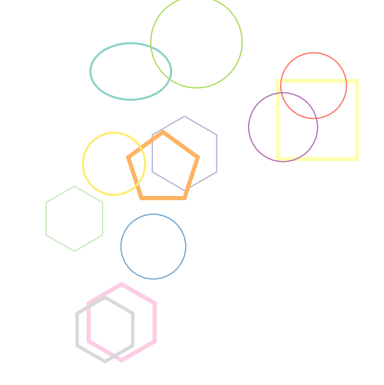[{"shape": "oval", "thickness": 1.5, "radius": 0.52, "center": [0.34, 0.814]}, {"shape": "square", "thickness": 3, "radius": 0.51, "center": [0.824, 0.688]}, {"shape": "hexagon", "thickness": 1, "radius": 0.48, "center": [0.479, 0.602]}, {"shape": "circle", "thickness": 1, "radius": 0.43, "center": [0.815, 0.778]}, {"shape": "circle", "thickness": 1, "radius": 0.42, "center": [0.398, 0.359]}, {"shape": "pentagon", "thickness": 3, "radius": 0.47, "center": [0.423, 0.562]}, {"shape": "circle", "thickness": 1, "radius": 0.59, "center": [0.51, 0.891]}, {"shape": "hexagon", "thickness": 3, "radius": 0.49, "center": [0.316, 0.163]}, {"shape": "hexagon", "thickness": 2.5, "radius": 0.42, "center": [0.273, 0.144]}, {"shape": "circle", "thickness": 1, "radius": 0.45, "center": [0.735, 0.67]}, {"shape": "hexagon", "thickness": 1, "radius": 0.42, "center": [0.193, 0.432]}, {"shape": "circle", "thickness": 1.5, "radius": 0.4, "center": [0.296, 0.575]}]